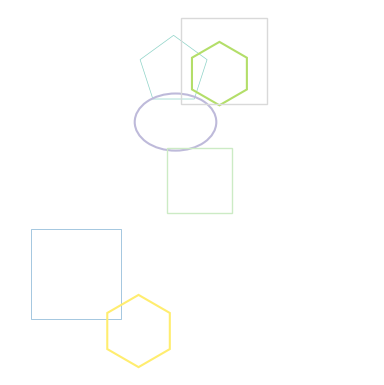[{"shape": "pentagon", "thickness": 0.5, "radius": 0.46, "center": [0.451, 0.817]}, {"shape": "oval", "thickness": 1.5, "radius": 0.53, "center": [0.456, 0.683]}, {"shape": "square", "thickness": 0.5, "radius": 0.59, "center": [0.197, 0.289]}, {"shape": "hexagon", "thickness": 1.5, "radius": 0.41, "center": [0.57, 0.809]}, {"shape": "square", "thickness": 1, "radius": 0.56, "center": [0.581, 0.841]}, {"shape": "square", "thickness": 1, "radius": 0.42, "center": [0.518, 0.532]}, {"shape": "hexagon", "thickness": 1.5, "radius": 0.47, "center": [0.36, 0.14]}]